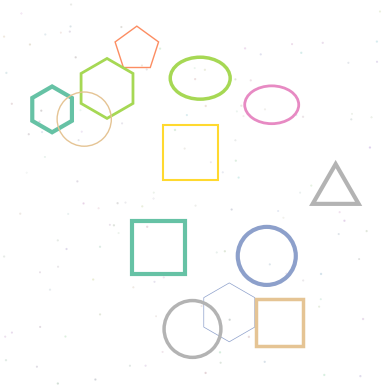[{"shape": "square", "thickness": 3, "radius": 0.35, "center": [0.411, 0.357]}, {"shape": "hexagon", "thickness": 3, "radius": 0.3, "center": [0.135, 0.716]}, {"shape": "pentagon", "thickness": 1, "radius": 0.3, "center": [0.355, 0.873]}, {"shape": "circle", "thickness": 3, "radius": 0.38, "center": [0.693, 0.335]}, {"shape": "hexagon", "thickness": 0.5, "radius": 0.38, "center": [0.596, 0.189]}, {"shape": "oval", "thickness": 2, "radius": 0.35, "center": [0.706, 0.728]}, {"shape": "hexagon", "thickness": 2, "radius": 0.39, "center": [0.278, 0.77]}, {"shape": "oval", "thickness": 2.5, "radius": 0.39, "center": [0.52, 0.797]}, {"shape": "square", "thickness": 1.5, "radius": 0.36, "center": [0.495, 0.603]}, {"shape": "circle", "thickness": 1, "radius": 0.35, "center": [0.219, 0.691]}, {"shape": "square", "thickness": 2.5, "radius": 0.3, "center": [0.727, 0.162]}, {"shape": "triangle", "thickness": 3, "radius": 0.34, "center": [0.872, 0.505]}, {"shape": "circle", "thickness": 2.5, "radius": 0.37, "center": [0.5, 0.146]}]